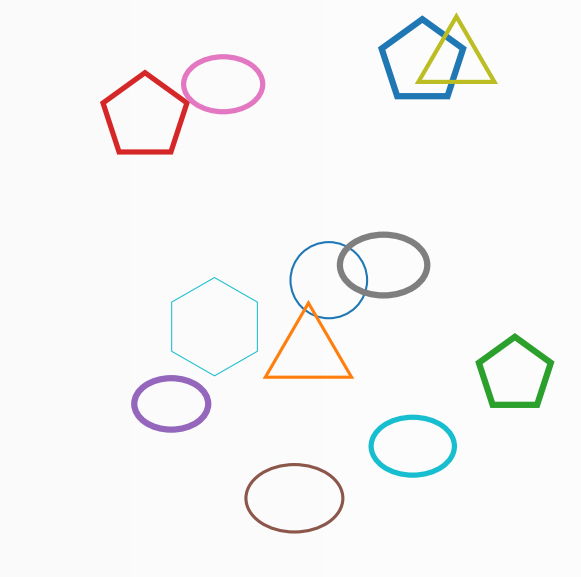[{"shape": "circle", "thickness": 1, "radius": 0.33, "center": [0.566, 0.514]}, {"shape": "pentagon", "thickness": 3, "radius": 0.37, "center": [0.727, 0.892]}, {"shape": "triangle", "thickness": 1.5, "radius": 0.43, "center": [0.531, 0.389]}, {"shape": "pentagon", "thickness": 3, "radius": 0.33, "center": [0.886, 0.351]}, {"shape": "pentagon", "thickness": 2.5, "radius": 0.38, "center": [0.249, 0.797]}, {"shape": "oval", "thickness": 3, "radius": 0.32, "center": [0.295, 0.3]}, {"shape": "oval", "thickness": 1.5, "radius": 0.42, "center": [0.506, 0.136]}, {"shape": "oval", "thickness": 2.5, "radius": 0.34, "center": [0.384, 0.853]}, {"shape": "oval", "thickness": 3, "radius": 0.38, "center": [0.66, 0.54]}, {"shape": "triangle", "thickness": 2, "radius": 0.38, "center": [0.785, 0.895]}, {"shape": "oval", "thickness": 2.5, "radius": 0.36, "center": [0.71, 0.227]}, {"shape": "hexagon", "thickness": 0.5, "radius": 0.43, "center": [0.369, 0.433]}]